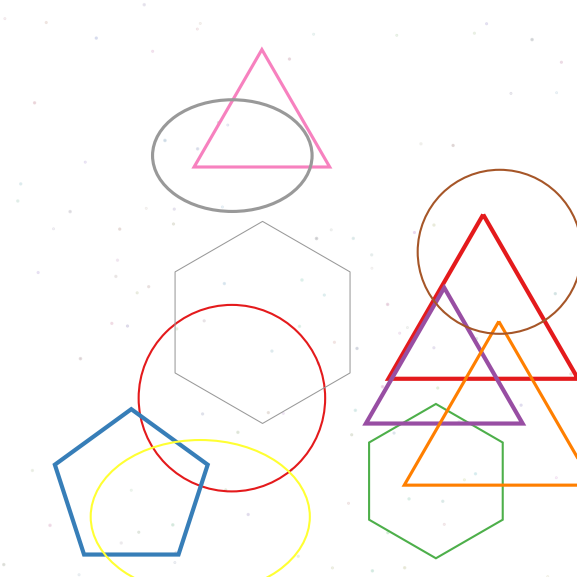[{"shape": "circle", "thickness": 1, "radius": 0.81, "center": [0.402, 0.31]}, {"shape": "triangle", "thickness": 2, "radius": 0.95, "center": [0.837, 0.438]}, {"shape": "pentagon", "thickness": 2, "radius": 0.7, "center": [0.227, 0.151]}, {"shape": "hexagon", "thickness": 1, "radius": 0.67, "center": [0.755, 0.166]}, {"shape": "triangle", "thickness": 2, "radius": 0.78, "center": [0.769, 0.344]}, {"shape": "triangle", "thickness": 1.5, "radius": 0.95, "center": [0.864, 0.254]}, {"shape": "oval", "thickness": 1, "radius": 0.95, "center": [0.347, 0.104]}, {"shape": "circle", "thickness": 1, "radius": 0.71, "center": [0.865, 0.563]}, {"shape": "triangle", "thickness": 1.5, "radius": 0.68, "center": [0.453, 0.778]}, {"shape": "oval", "thickness": 1.5, "radius": 0.69, "center": [0.402, 0.73]}, {"shape": "hexagon", "thickness": 0.5, "radius": 0.87, "center": [0.455, 0.441]}]